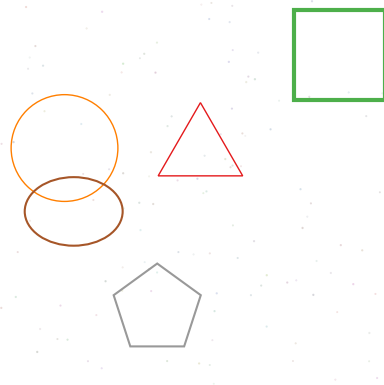[{"shape": "triangle", "thickness": 1, "radius": 0.63, "center": [0.521, 0.607]}, {"shape": "square", "thickness": 3, "radius": 0.59, "center": [0.881, 0.857]}, {"shape": "circle", "thickness": 1, "radius": 0.69, "center": [0.168, 0.615]}, {"shape": "oval", "thickness": 1.5, "radius": 0.64, "center": [0.191, 0.451]}, {"shape": "pentagon", "thickness": 1.5, "radius": 0.59, "center": [0.408, 0.197]}]